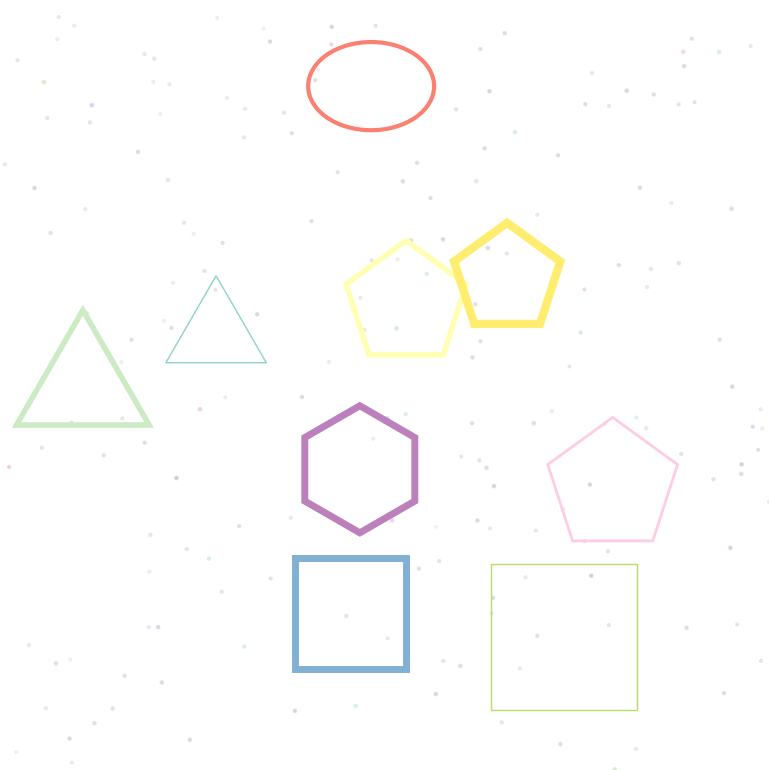[{"shape": "triangle", "thickness": 0.5, "radius": 0.38, "center": [0.281, 0.567]}, {"shape": "pentagon", "thickness": 2, "radius": 0.41, "center": [0.527, 0.605]}, {"shape": "oval", "thickness": 1.5, "radius": 0.41, "center": [0.482, 0.888]}, {"shape": "square", "thickness": 2.5, "radius": 0.36, "center": [0.455, 0.203]}, {"shape": "square", "thickness": 0.5, "radius": 0.47, "center": [0.732, 0.173]}, {"shape": "pentagon", "thickness": 1, "radius": 0.44, "center": [0.796, 0.369]}, {"shape": "hexagon", "thickness": 2.5, "radius": 0.41, "center": [0.467, 0.391]}, {"shape": "triangle", "thickness": 2, "radius": 0.5, "center": [0.108, 0.498]}, {"shape": "pentagon", "thickness": 3, "radius": 0.36, "center": [0.659, 0.638]}]